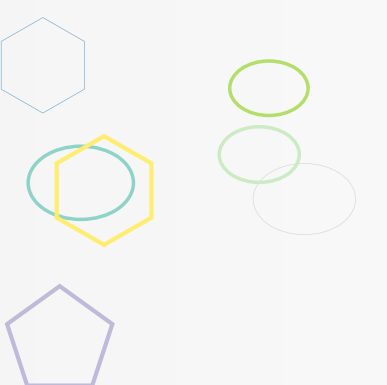[{"shape": "oval", "thickness": 2.5, "radius": 0.68, "center": [0.209, 0.525]}, {"shape": "pentagon", "thickness": 3, "radius": 0.71, "center": [0.154, 0.114]}, {"shape": "hexagon", "thickness": 0.5, "radius": 0.62, "center": [0.111, 0.83]}, {"shape": "oval", "thickness": 2.5, "radius": 0.51, "center": [0.694, 0.771]}, {"shape": "oval", "thickness": 0.5, "radius": 0.66, "center": [0.785, 0.483]}, {"shape": "oval", "thickness": 2.5, "radius": 0.52, "center": [0.669, 0.599]}, {"shape": "hexagon", "thickness": 3, "radius": 0.71, "center": [0.269, 0.505]}]